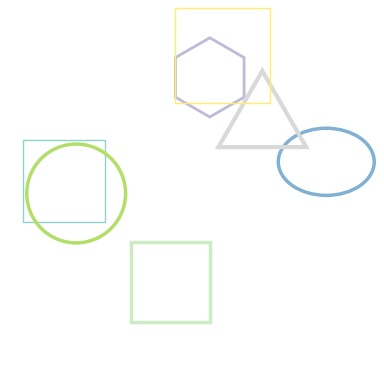[{"shape": "square", "thickness": 1, "radius": 0.53, "center": [0.166, 0.531]}, {"shape": "hexagon", "thickness": 2, "radius": 0.51, "center": [0.545, 0.799]}, {"shape": "oval", "thickness": 2.5, "radius": 0.62, "center": [0.847, 0.58]}, {"shape": "circle", "thickness": 2.5, "radius": 0.64, "center": [0.198, 0.497]}, {"shape": "triangle", "thickness": 3, "radius": 0.66, "center": [0.681, 0.684]}, {"shape": "square", "thickness": 2.5, "radius": 0.52, "center": [0.443, 0.267]}, {"shape": "square", "thickness": 1, "radius": 0.62, "center": [0.578, 0.856]}]